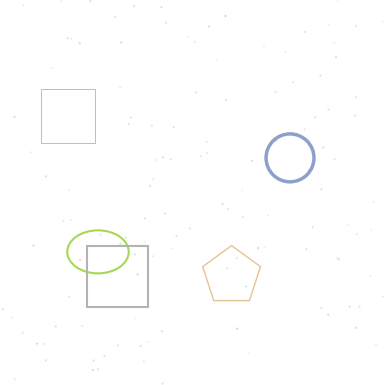[{"shape": "square", "thickness": 0.5, "radius": 0.35, "center": [0.177, 0.698]}, {"shape": "circle", "thickness": 2.5, "radius": 0.31, "center": [0.753, 0.59]}, {"shape": "oval", "thickness": 1.5, "radius": 0.4, "center": [0.255, 0.346]}, {"shape": "pentagon", "thickness": 1, "radius": 0.39, "center": [0.602, 0.283]}, {"shape": "square", "thickness": 1.5, "radius": 0.4, "center": [0.306, 0.283]}]